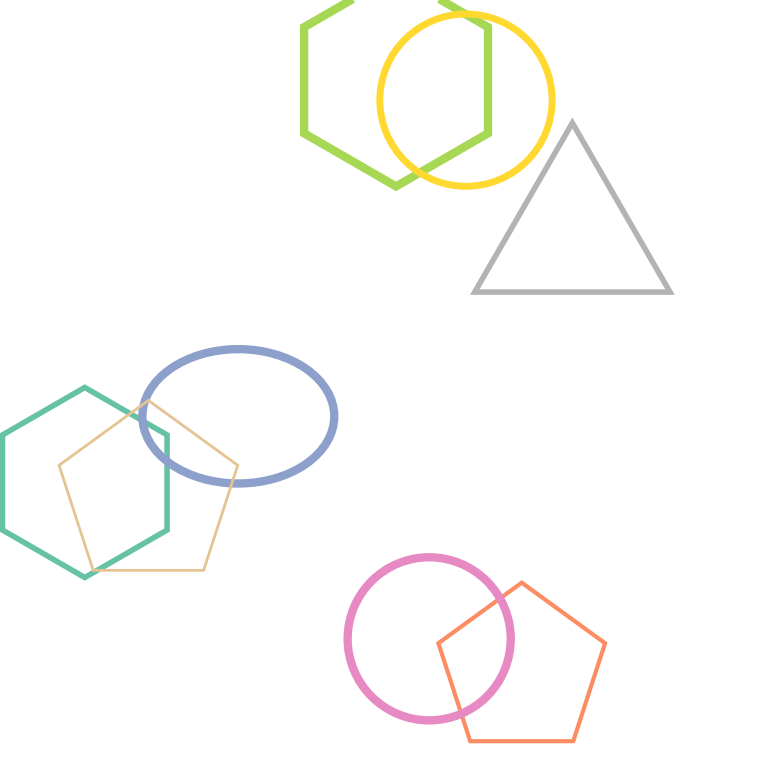[{"shape": "hexagon", "thickness": 2, "radius": 0.62, "center": [0.11, 0.373]}, {"shape": "pentagon", "thickness": 1.5, "radius": 0.57, "center": [0.678, 0.129]}, {"shape": "oval", "thickness": 3, "radius": 0.62, "center": [0.31, 0.459]}, {"shape": "circle", "thickness": 3, "radius": 0.53, "center": [0.557, 0.17]}, {"shape": "hexagon", "thickness": 3, "radius": 0.69, "center": [0.514, 0.896]}, {"shape": "circle", "thickness": 2.5, "radius": 0.56, "center": [0.605, 0.87]}, {"shape": "pentagon", "thickness": 1, "radius": 0.61, "center": [0.193, 0.358]}, {"shape": "triangle", "thickness": 2, "radius": 0.73, "center": [0.743, 0.694]}]